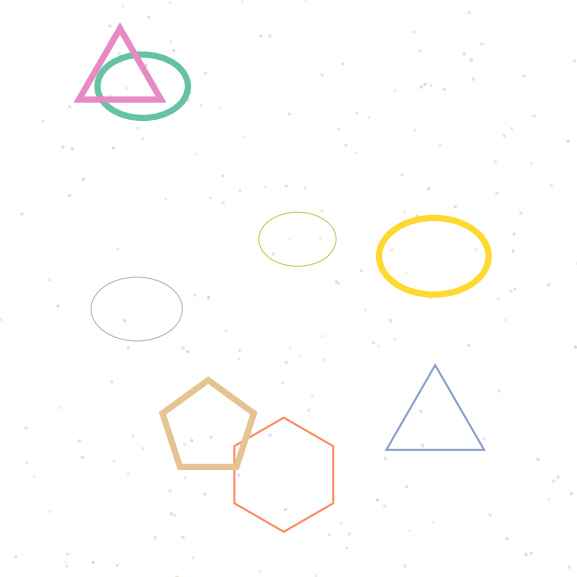[{"shape": "oval", "thickness": 3, "radius": 0.39, "center": [0.247, 0.85]}, {"shape": "hexagon", "thickness": 1, "radius": 0.49, "center": [0.491, 0.177]}, {"shape": "triangle", "thickness": 1, "radius": 0.49, "center": [0.754, 0.269]}, {"shape": "triangle", "thickness": 3, "radius": 0.41, "center": [0.208, 0.868]}, {"shape": "oval", "thickness": 0.5, "radius": 0.33, "center": [0.515, 0.585]}, {"shape": "oval", "thickness": 3, "radius": 0.47, "center": [0.751, 0.555]}, {"shape": "pentagon", "thickness": 3, "radius": 0.42, "center": [0.361, 0.258]}, {"shape": "oval", "thickness": 0.5, "radius": 0.4, "center": [0.237, 0.464]}]